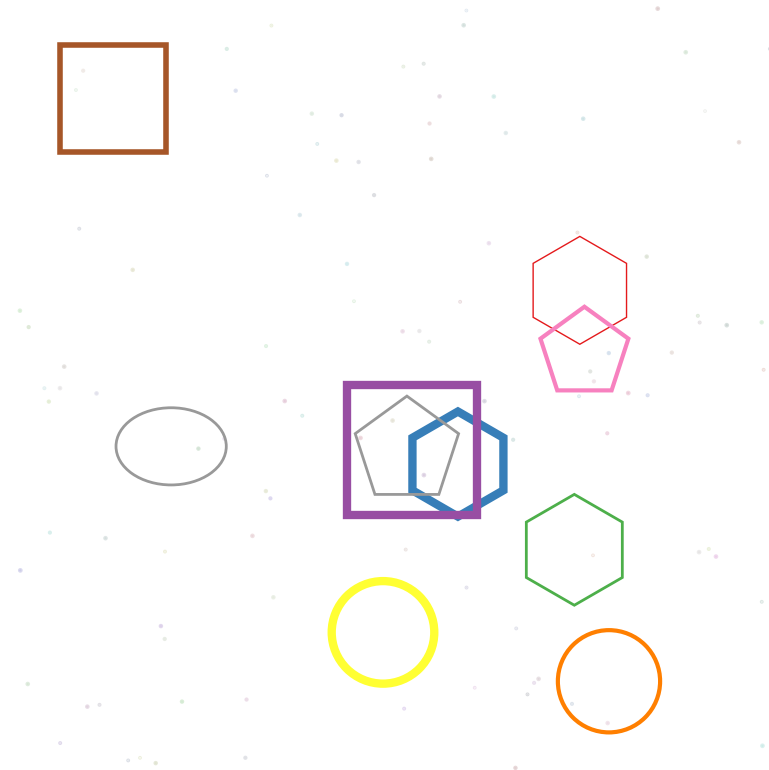[{"shape": "hexagon", "thickness": 0.5, "radius": 0.35, "center": [0.753, 0.623]}, {"shape": "hexagon", "thickness": 3, "radius": 0.34, "center": [0.595, 0.397]}, {"shape": "hexagon", "thickness": 1, "radius": 0.36, "center": [0.746, 0.286]}, {"shape": "square", "thickness": 3, "radius": 0.42, "center": [0.535, 0.415]}, {"shape": "circle", "thickness": 1.5, "radius": 0.33, "center": [0.791, 0.115]}, {"shape": "circle", "thickness": 3, "radius": 0.33, "center": [0.497, 0.179]}, {"shape": "square", "thickness": 2, "radius": 0.35, "center": [0.147, 0.872]}, {"shape": "pentagon", "thickness": 1.5, "radius": 0.3, "center": [0.759, 0.542]}, {"shape": "pentagon", "thickness": 1, "radius": 0.35, "center": [0.528, 0.415]}, {"shape": "oval", "thickness": 1, "radius": 0.36, "center": [0.222, 0.42]}]